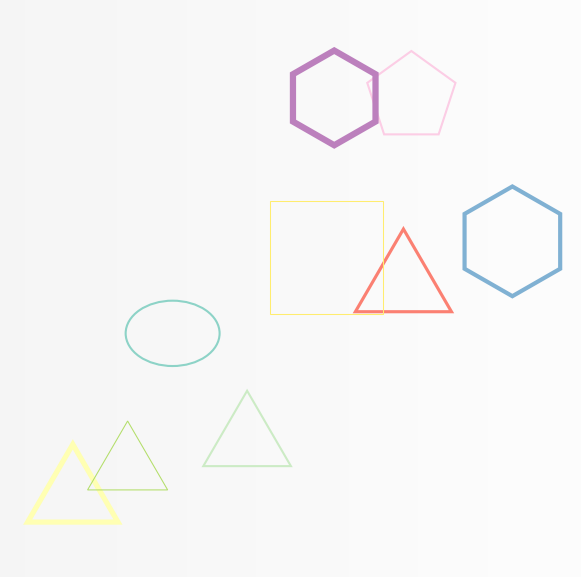[{"shape": "oval", "thickness": 1, "radius": 0.4, "center": [0.297, 0.422]}, {"shape": "triangle", "thickness": 2.5, "radius": 0.45, "center": [0.125, 0.14]}, {"shape": "triangle", "thickness": 1.5, "radius": 0.48, "center": [0.694, 0.507]}, {"shape": "hexagon", "thickness": 2, "radius": 0.47, "center": [0.882, 0.581]}, {"shape": "triangle", "thickness": 0.5, "radius": 0.4, "center": [0.22, 0.191]}, {"shape": "pentagon", "thickness": 1, "radius": 0.4, "center": [0.708, 0.831]}, {"shape": "hexagon", "thickness": 3, "radius": 0.41, "center": [0.575, 0.83]}, {"shape": "triangle", "thickness": 1, "radius": 0.44, "center": [0.425, 0.235]}, {"shape": "square", "thickness": 0.5, "radius": 0.49, "center": [0.562, 0.553]}]